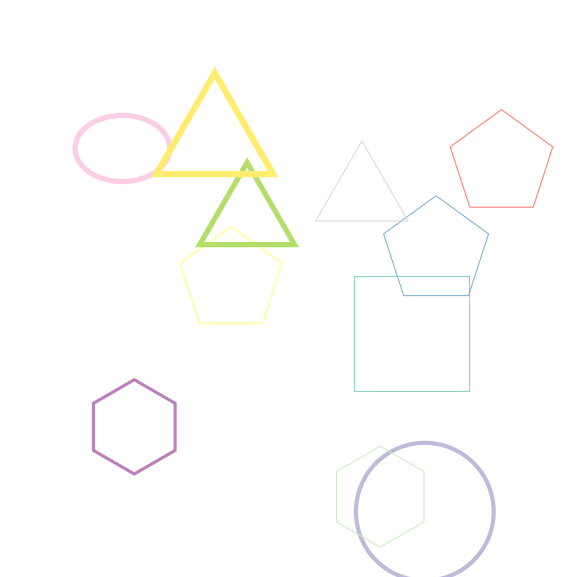[{"shape": "square", "thickness": 0.5, "radius": 0.5, "center": [0.712, 0.422]}, {"shape": "pentagon", "thickness": 1, "radius": 0.46, "center": [0.4, 0.514]}, {"shape": "circle", "thickness": 2, "radius": 0.6, "center": [0.736, 0.113]}, {"shape": "pentagon", "thickness": 0.5, "radius": 0.47, "center": [0.868, 0.716]}, {"shape": "pentagon", "thickness": 0.5, "radius": 0.48, "center": [0.755, 0.565]}, {"shape": "triangle", "thickness": 2.5, "radius": 0.47, "center": [0.428, 0.623]}, {"shape": "oval", "thickness": 2.5, "radius": 0.41, "center": [0.212, 0.742]}, {"shape": "triangle", "thickness": 0.5, "radius": 0.46, "center": [0.627, 0.663]}, {"shape": "hexagon", "thickness": 1.5, "radius": 0.41, "center": [0.232, 0.26]}, {"shape": "hexagon", "thickness": 0.5, "radius": 0.44, "center": [0.658, 0.139]}, {"shape": "triangle", "thickness": 3, "radius": 0.58, "center": [0.372, 0.756]}]